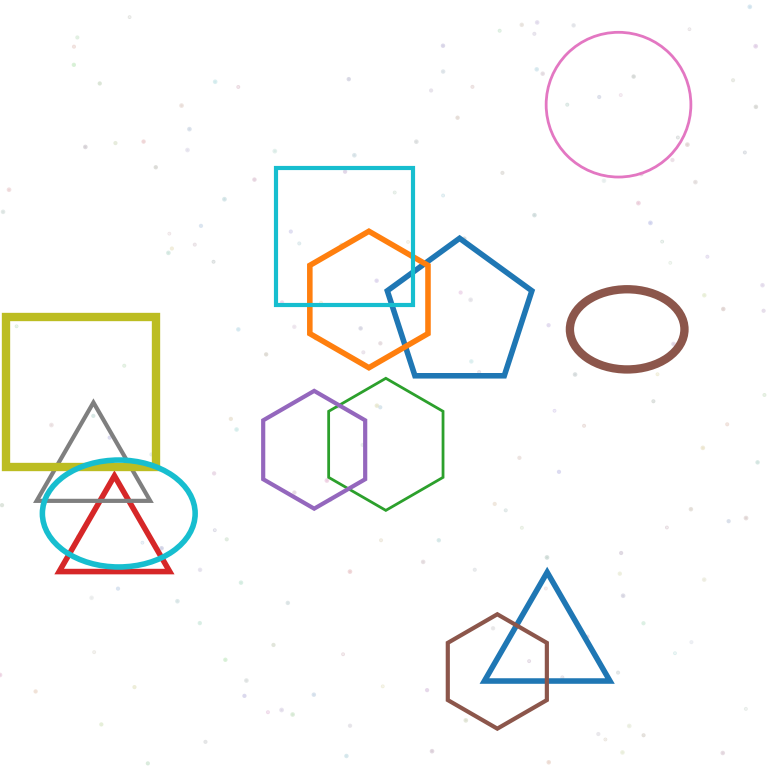[{"shape": "pentagon", "thickness": 2, "radius": 0.49, "center": [0.597, 0.592]}, {"shape": "triangle", "thickness": 2, "radius": 0.47, "center": [0.711, 0.163]}, {"shape": "hexagon", "thickness": 2, "radius": 0.44, "center": [0.479, 0.611]}, {"shape": "hexagon", "thickness": 1, "radius": 0.43, "center": [0.501, 0.423]}, {"shape": "triangle", "thickness": 2, "radius": 0.41, "center": [0.149, 0.299]}, {"shape": "hexagon", "thickness": 1.5, "radius": 0.38, "center": [0.408, 0.416]}, {"shape": "oval", "thickness": 3, "radius": 0.37, "center": [0.815, 0.572]}, {"shape": "hexagon", "thickness": 1.5, "radius": 0.37, "center": [0.646, 0.128]}, {"shape": "circle", "thickness": 1, "radius": 0.47, "center": [0.803, 0.864]}, {"shape": "triangle", "thickness": 1.5, "radius": 0.43, "center": [0.121, 0.392]}, {"shape": "square", "thickness": 3, "radius": 0.49, "center": [0.106, 0.491]}, {"shape": "oval", "thickness": 2, "radius": 0.5, "center": [0.154, 0.333]}, {"shape": "square", "thickness": 1.5, "radius": 0.44, "center": [0.448, 0.693]}]